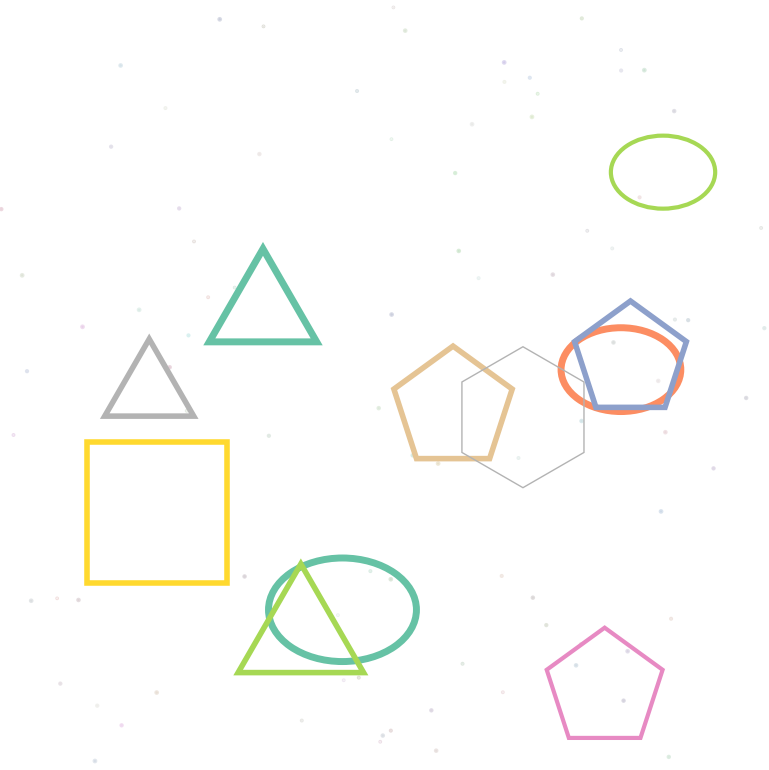[{"shape": "oval", "thickness": 2.5, "radius": 0.48, "center": [0.445, 0.208]}, {"shape": "triangle", "thickness": 2.5, "radius": 0.4, "center": [0.342, 0.596]}, {"shape": "oval", "thickness": 2.5, "radius": 0.39, "center": [0.806, 0.52]}, {"shape": "pentagon", "thickness": 2, "radius": 0.38, "center": [0.819, 0.533]}, {"shape": "pentagon", "thickness": 1.5, "radius": 0.4, "center": [0.785, 0.106]}, {"shape": "triangle", "thickness": 2, "radius": 0.47, "center": [0.391, 0.174]}, {"shape": "oval", "thickness": 1.5, "radius": 0.34, "center": [0.861, 0.776]}, {"shape": "square", "thickness": 2, "radius": 0.46, "center": [0.204, 0.335]}, {"shape": "pentagon", "thickness": 2, "radius": 0.4, "center": [0.588, 0.47]}, {"shape": "hexagon", "thickness": 0.5, "radius": 0.46, "center": [0.679, 0.458]}, {"shape": "triangle", "thickness": 2, "radius": 0.33, "center": [0.194, 0.493]}]